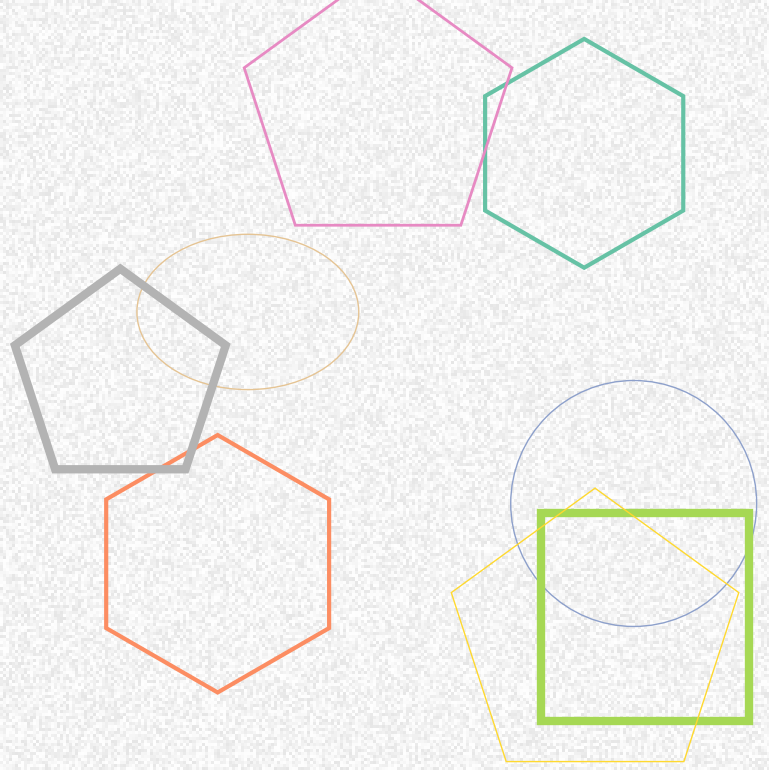[{"shape": "hexagon", "thickness": 1.5, "radius": 0.74, "center": [0.759, 0.801]}, {"shape": "hexagon", "thickness": 1.5, "radius": 0.84, "center": [0.283, 0.268]}, {"shape": "circle", "thickness": 0.5, "radius": 0.8, "center": [0.823, 0.346]}, {"shape": "pentagon", "thickness": 1, "radius": 0.91, "center": [0.491, 0.855]}, {"shape": "square", "thickness": 3, "radius": 0.68, "center": [0.837, 0.199]}, {"shape": "pentagon", "thickness": 0.5, "radius": 0.98, "center": [0.773, 0.17]}, {"shape": "oval", "thickness": 0.5, "radius": 0.72, "center": [0.322, 0.595]}, {"shape": "pentagon", "thickness": 3, "radius": 0.72, "center": [0.156, 0.507]}]